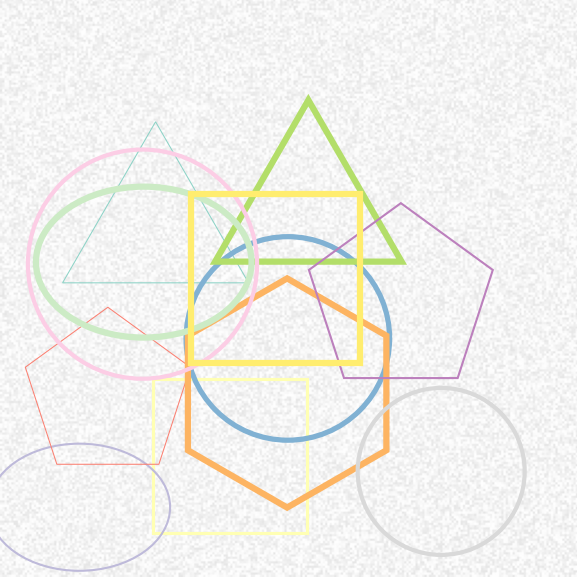[{"shape": "triangle", "thickness": 0.5, "radius": 0.93, "center": [0.269, 0.602]}, {"shape": "square", "thickness": 1.5, "radius": 0.67, "center": [0.398, 0.209]}, {"shape": "oval", "thickness": 1, "radius": 0.79, "center": [0.137, 0.121]}, {"shape": "pentagon", "thickness": 0.5, "radius": 0.75, "center": [0.187, 0.317]}, {"shape": "circle", "thickness": 2.5, "radius": 0.88, "center": [0.498, 0.413]}, {"shape": "hexagon", "thickness": 3, "radius": 0.99, "center": [0.497, 0.319]}, {"shape": "triangle", "thickness": 3, "radius": 0.93, "center": [0.534, 0.639]}, {"shape": "circle", "thickness": 2, "radius": 0.99, "center": [0.247, 0.542]}, {"shape": "circle", "thickness": 2, "radius": 0.72, "center": [0.764, 0.183]}, {"shape": "pentagon", "thickness": 1, "radius": 0.84, "center": [0.694, 0.48]}, {"shape": "oval", "thickness": 3, "radius": 0.93, "center": [0.249, 0.545]}, {"shape": "square", "thickness": 3, "radius": 0.73, "center": [0.477, 0.517]}]